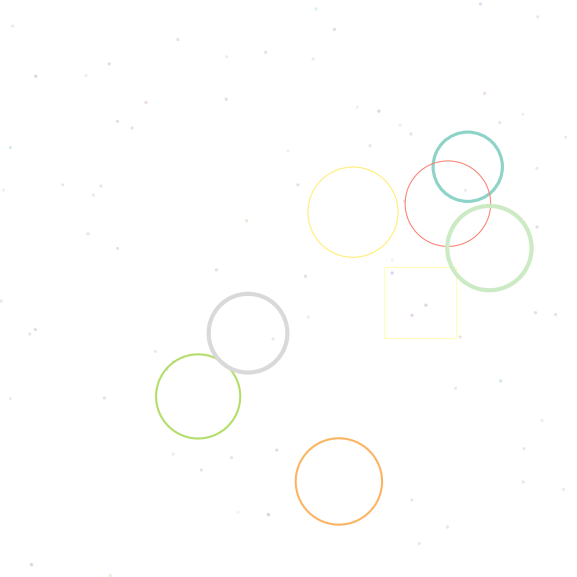[{"shape": "circle", "thickness": 1.5, "radius": 0.3, "center": [0.81, 0.71]}, {"shape": "square", "thickness": 0.5, "radius": 0.31, "center": [0.728, 0.475]}, {"shape": "circle", "thickness": 0.5, "radius": 0.37, "center": [0.776, 0.646]}, {"shape": "circle", "thickness": 1, "radius": 0.37, "center": [0.587, 0.165]}, {"shape": "circle", "thickness": 1, "radius": 0.36, "center": [0.343, 0.313]}, {"shape": "circle", "thickness": 2, "radius": 0.34, "center": [0.429, 0.422]}, {"shape": "circle", "thickness": 2, "radius": 0.36, "center": [0.848, 0.57]}, {"shape": "circle", "thickness": 0.5, "radius": 0.39, "center": [0.611, 0.632]}]